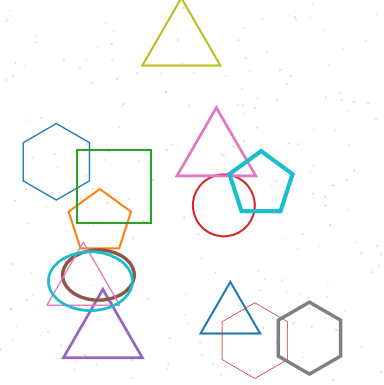[{"shape": "hexagon", "thickness": 1, "radius": 0.5, "center": [0.146, 0.58]}, {"shape": "triangle", "thickness": 1.5, "radius": 0.45, "center": [0.598, 0.178]}, {"shape": "pentagon", "thickness": 1.5, "radius": 0.43, "center": [0.259, 0.424]}, {"shape": "square", "thickness": 1.5, "radius": 0.48, "center": [0.296, 0.515]}, {"shape": "circle", "thickness": 1.5, "radius": 0.4, "center": [0.581, 0.467]}, {"shape": "hexagon", "thickness": 0.5, "radius": 0.49, "center": [0.662, 0.115]}, {"shape": "triangle", "thickness": 2, "radius": 0.59, "center": [0.267, 0.13]}, {"shape": "oval", "thickness": 2.5, "radius": 0.47, "center": [0.256, 0.285]}, {"shape": "triangle", "thickness": 1, "radius": 0.55, "center": [0.216, 0.262]}, {"shape": "triangle", "thickness": 2, "radius": 0.59, "center": [0.562, 0.602]}, {"shape": "hexagon", "thickness": 2.5, "radius": 0.47, "center": [0.804, 0.122]}, {"shape": "triangle", "thickness": 1.5, "radius": 0.58, "center": [0.471, 0.888]}, {"shape": "oval", "thickness": 2, "radius": 0.55, "center": [0.235, 0.27]}, {"shape": "pentagon", "thickness": 3, "radius": 0.43, "center": [0.678, 0.521]}]